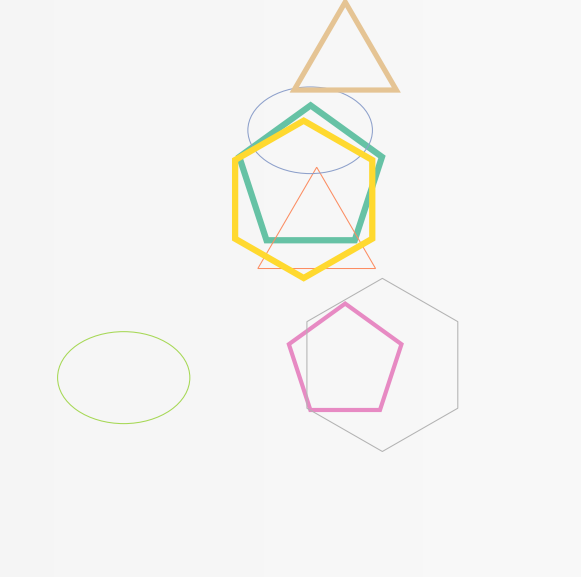[{"shape": "pentagon", "thickness": 3, "radius": 0.65, "center": [0.534, 0.688]}, {"shape": "triangle", "thickness": 0.5, "radius": 0.58, "center": [0.545, 0.593]}, {"shape": "oval", "thickness": 0.5, "radius": 0.54, "center": [0.534, 0.774]}, {"shape": "pentagon", "thickness": 2, "radius": 0.51, "center": [0.594, 0.372]}, {"shape": "oval", "thickness": 0.5, "radius": 0.57, "center": [0.213, 0.345]}, {"shape": "hexagon", "thickness": 3, "radius": 0.68, "center": [0.522, 0.654]}, {"shape": "triangle", "thickness": 2.5, "radius": 0.51, "center": [0.594, 0.894]}, {"shape": "hexagon", "thickness": 0.5, "radius": 0.75, "center": [0.658, 0.367]}]